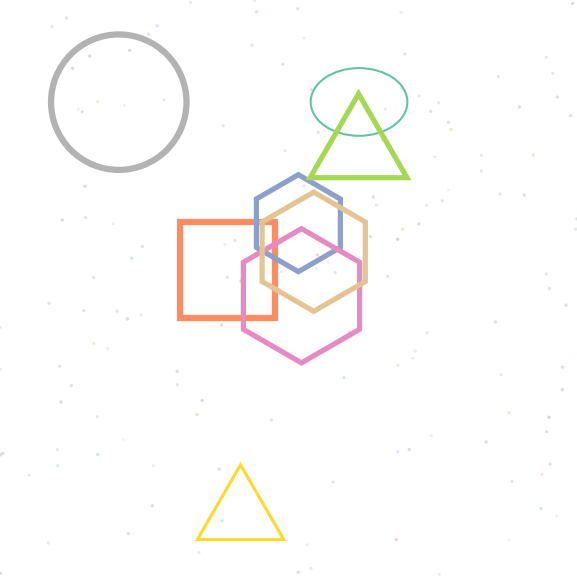[{"shape": "oval", "thickness": 1, "radius": 0.42, "center": [0.622, 0.823]}, {"shape": "square", "thickness": 3, "radius": 0.41, "center": [0.394, 0.532]}, {"shape": "hexagon", "thickness": 2.5, "radius": 0.42, "center": [0.517, 0.613]}, {"shape": "hexagon", "thickness": 2.5, "radius": 0.58, "center": [0.522, 0.487]}, {"shape": "triangle", "thickness": 2.5, "radius": 0.48, "center": [0.621, 0.74]}, {"shape": "triangle", "thickness": 1.5, "radius": 0.43, "center": [0.416, 0.108]}, {"shape": "hexagon", "thickness": 2.5, "radius": 0.52, "center": [0.543, 0.563]}, {"shape": "circle", "thickness": 3, "radius": 0.59, "center": [0.206, 0.822]}]